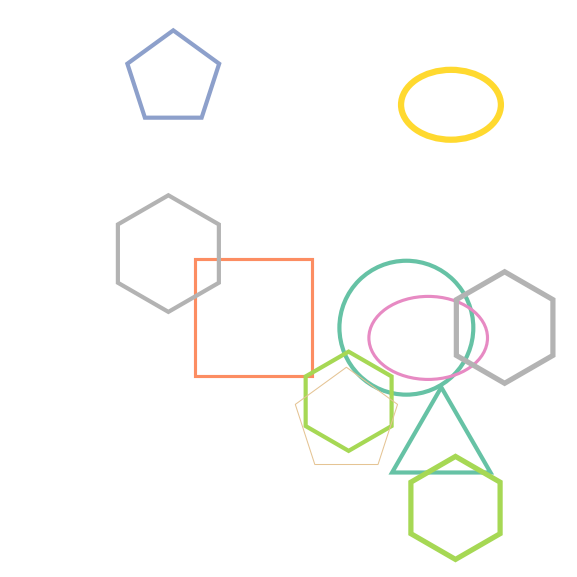[{"shape": "circle", "thickness": 2, "radius": 0.58, "center": [0.704, 0.432]}, {"shape": "triangle", "thickness": 2, "radius": 0.49, "center": [0.764, 0.23]}, {"shape": "square", "thickness": 1.5, "radius": 0.51, "center": [0.439, 0.449]}, {"shape": "pentagon", "thickness": 2, "radius": 0.42, "center": [0.3, 0.863]}, {"shape": "oval", "thickness": 1.5, "radius": 0.51, "center": [0.741, 0.414]}, {"shape": "hexagon", "thickness": 2, "radius": 0.43, "center": [0.604, 0.304]}, {"shape": "hexagon", "thickness": 2.5, "radius": 0.45, "center": [0.789, 0.12]}, {"shape": "oval", "thickness": 3, "radius": 0.43, "center": [0.781, 0.818]}, {"shape": "pentagon", "thickness": 0.5, "radius": 0.47, "center": [0.6, 0.27]}, {"shape": "hexagon", "thickness": 2.5, "radius": 0.48, "center": [0.874, 0.432]}, {"shape": "hexagon", "thickness": 2, "radius": 0.5, "center": [0.292, 0.56]}]